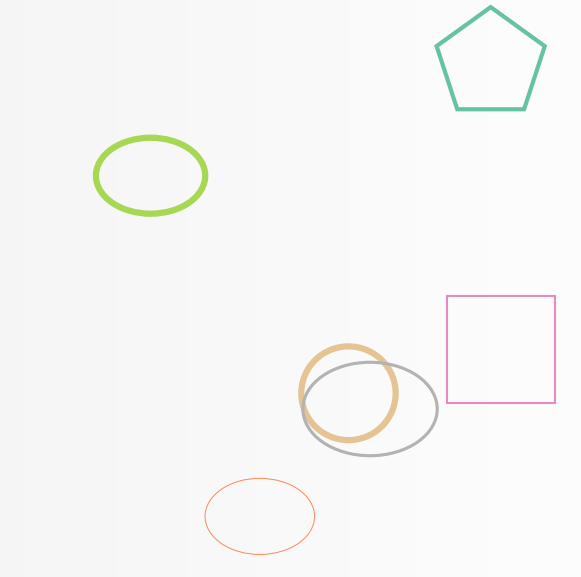[{"shape": "pentagon", "thickness": 2, "radius": 0.49, "center": [0.844, 0.889]}, {"shape": "oval", "thickness": 0.5, "radius": 0.47, "center": [0.447, 0.105]}, {"shape": "square", "thickness": 1, "radius": 0.46, "center": [0.861, 0.394]}, {"shape": "oval", "thickness": 3, "radius": 0.47, "center": [0.259, 0.695]}, {"shape": "circle", "thickness": 3, "radius": 0.41, "center": [0.6, 0.318]}, {"shape": "oval", "thickness": 1.5, "radius": 0.58, "center": [0.637, 0.291]}]